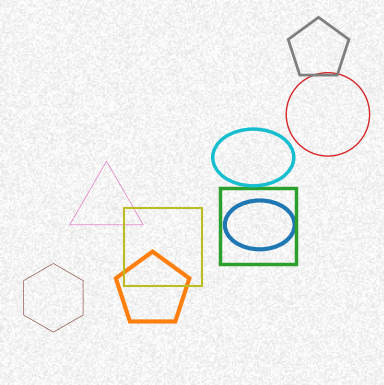[{"shape": "oval", "thickness": 3, "radius": 0.45, "center": [0.675, 0.416]}, {"shape": "pentagon", "thickness": 3, "radius": 0.5, "center": [0.396, 0.246]}, {"shape": "square", "thickness": 2.5, "radius": 0.49, "center": [0.671, 0.412]}, {"shape": "circle", "thickness": 1, "radius": 0.54, "center": [0.852, 0.703]}, {"shape": "hexagon", "thickness": 0.5, "radius": 0.45, "center": [0.139, 0.226]}, {"shape": "triangle", "thickness": 0.5, "radius": 0.55, "center": [0.277, 0.471]}, {"shape": "pentagon", "thickness": 2, "radius": 0.41, "center": [0.827, 0.872]}, {"shape": "square", "thickness": 1.5, "radius": 0.51, "center": [0.423, 0.358]}, {"shape": "oval", "thickness": 2.5, "radius": 0.53, "center": [0.658, 0.591]}]